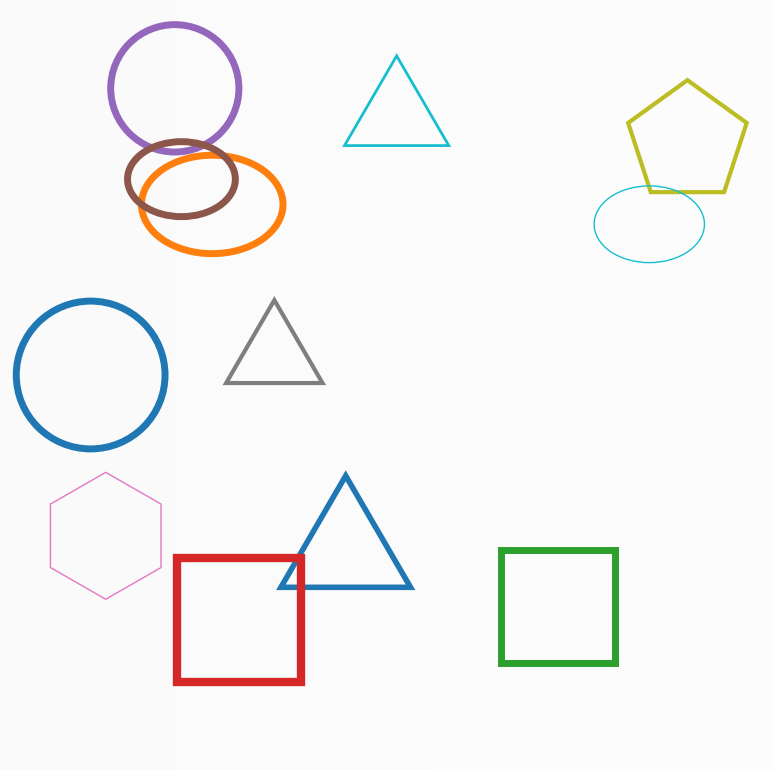[{"shape": "triangle", "thickness": 2, "radius": 0.48, "center": [0.446, 0.286]}, {"shape": "circle", "thickness": 2.5, "radius": 0.48, "center": [0.117, 0.513]}, {"shape": "oval", "thickness": 2.5, "radius": 0.46, "center": [0.274, 0.734]}, {"shape": "square", "thickness": 2.5, "radius": 0.37, "center": [0.72, 0.212]}, {"shape": "square", "thickness": 3, "radius": 0.4, "center": [0.308, 0.195]}, {"shape": "circle", "thickness": 2.5, "radius": 0.41, "center": [0.226, 0.885]}, {"shape": "oval", "thickness": 2.5, "radius": 0.35, "center": [0.234, 0.767]}, {"shape": "hexagon", "thickness": 0.5, "radius": 0.41, "center": [0.136, 0.304]}, {"shape": "triangle", "thickness": 1.5, "radius": 0.36, "center": [0.354, 0.538]}, {"shape": "pentagon", "thickness": 1.5, "radius": 0.4, "center": [0.887, 0.816]}, {"shape": "oval", "thickness": 0.5, "radius": 0.36, "center": [0.838, 0.709]}, {"shape": "triangle", "thickness": 1, "radius": 0.39, "center": [0.512, 0.85]}]